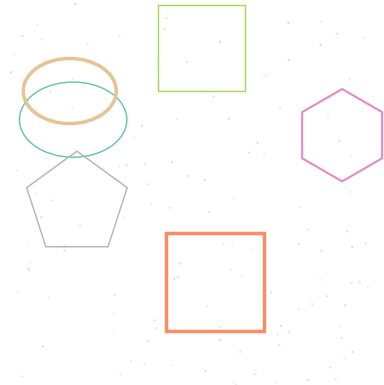[{"shape": "oval", "thickness": 1, "radius": 0.7, "center": [0.19, 0.689]}, {"shape": "square", "thickness": 2.5, "radius": 0.64, "center": [0.558, 0.269]}, {"shape": "hexagon", "thickness": 1.5, "radius": 0.6, "center": [0.889, 0.649]}, {"shape": "square", "thickness": 1, "radius": 0.56, "center": [0.523, 0.876]}, {"shape": "oval", "thickness": 2.5, "radius": 0.6, "center": [0.181, 0.764]}, {"shape": "pentagon", "thickness": 1, "radius": 0.69, "center": [0.2, 0.47]}]